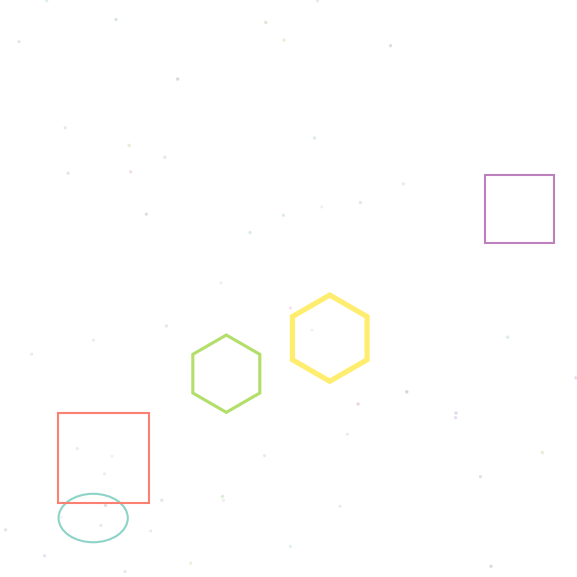[{"shape": "oval", "thickness": 1, "radius": 0.3, "center": [0.161, 0.102]}, {"shape": "square", "thickness": 1, "radius": 0.39, "center": [0.179, 0.206]}, {"shape": "hexagon", "thickness": 1.5, "radius": 0.33, "center": [0.392, 0.352]}, {"shape": "square", "thickness": 1, "radius": 0.3, "center": [0.9, 0.637]}, {"shape": "hexagon", "thickness": 2.5, "radius": 0.37, "center": [0.571, 0.414]}]